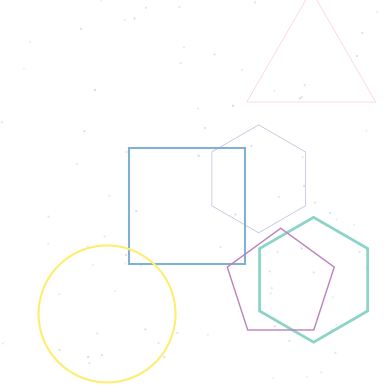[{"shape": "hexagon", "thickness": 2, "radius": 0.81, "center": [0.815, 0.273]}, {"shape": "hexagon", "thickness": 0.5, "radius": 0.7, "center": [0.672, 0.535]}, {"shape": "square", "thickness": 1.5, "radius": 0.76, "center": [0.486, 0.464]}, {"shape": "triangle", "thickness": 0.5, "radius": 0.97, "center": [0.808, 0.832]}, {"shape": "pentagon", "thickness": 1, "radius": 0.73, "center": [0.729, 0.261]}, {"shape": "circle", "thickness": 1.5, "radius": 0.89, "center": [0.278, 0.185]}]